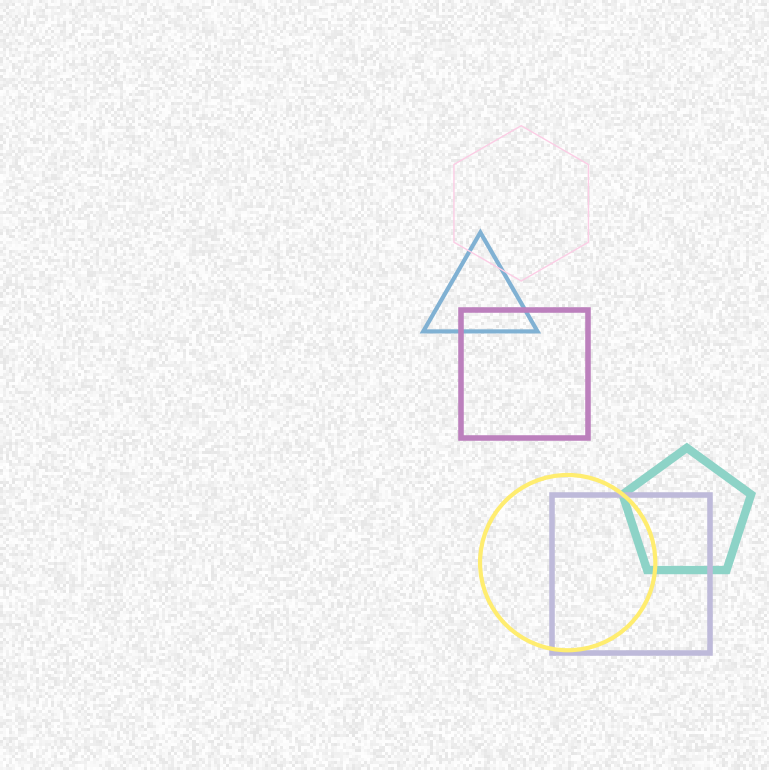[{"shape": "pentagon", "thickness": 3, "radius": 0.44, "center": [0.892, 0.331]}, {"shape": "square", "thickness": 2, "radius": 0.51, "center": [0.819, 0.255]}, {"shape": "triangle", "thickness": 1.5, "radius": 0.43, "center": [0.624, 0.612]}, {"shape": "hexagon", "thickness": 0.5, "radius": 0.5, "center": [0.677, 0.736]}, {"shape": "square", "thickness": 2, "radius": 0.41, "center": [0.681, 0.514]}, {"shape": "circle", "thickness": 1.5, "radius": 0.57, "center": [0.737, 0.269]}]